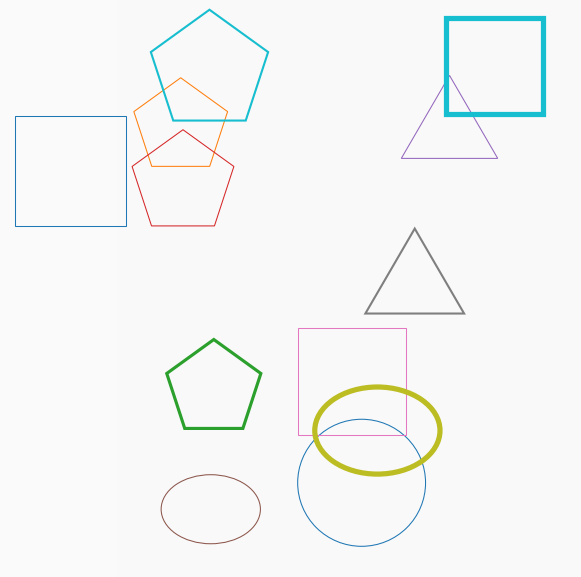[{"shape": "square", "thickness": 0.5, "radius": 0.48, "center": [0.121, 0.703]}, {"shape": "circle", "thickness": 0.5, "radius": 0.55, "center": [0.622, 0.163]}, {"shape": "pentagon", "thickness": 0.5, "radius": 0.42, "center": [0.311, 0.78]}, {"shape": "pentagon", "thickness": 1.5, "radius": 0.43, "center": [0.368, 0.326]}, {"shape": "pentagon", "thickness": 0.5, "radius": 0.46, "center": [0.315, 0.682]}, {"shape": "triangle", "thickness": 0.5, "radius": 0.48, "center": [0.773, 0.773]}, {"shape": "oval", "thickness": 0.5, "radius": 0.43, "center": [0.363, 0.117]}, {"shape": "square", "thickness": 0.5, "radius": 0.46, "center": [0.605, 0.339]}, {"shape": "triangle", "thickness": 1, "radius": 0.49, "center": [0.714, 0.505]}, {"shape": "oval", "thickness": 2.5, "radius": 0.54, "center": [0.649, 0.254]}, {"shape": "pentagon", "thickness": 1, "radius": 0.53, "center": [0.36, 0.876]}, {"shape": "square", "thickness": 2.5, "radius": 0.42, "center": [0.851, 0.885]}]